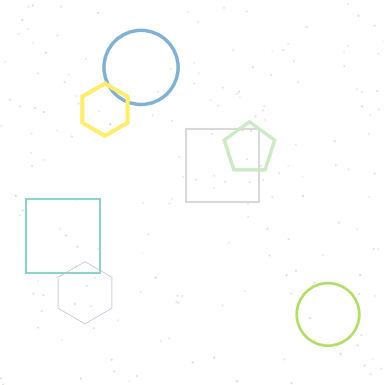[{"shape": "square", "thickness": 1.5, "radius": 0.48, "center": [0.164, 0.387]}, {"shape": "hexagon", "thickness": 0.5, "radius": 0.4, "center": [0.221, 0.24]}, {"shape": "circle", "thickness": 2.5, "radius": 0.48, "center": [0.366, 0.825]}, {"shape": "circle", "thickness": 2, "radius": 0.41, "center": [0.852, 0.183]}, {"shape": "square", "thickness": 1.5, "radius": 0.48, "center": [0.577, 0.57]}, {"shape": "pentagon", "thickness": 2.5, "radius": 0.34, "center": [0.648, 0.615]}, {"shape": "hexagon", "thickness": 3, "radius": 0.34, "center": [0.273, 0.715]}]